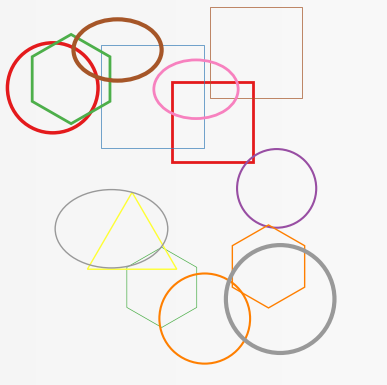[{"shape": "square", "thickness": 2, "radius": 0.53, "center": [0.549, 0.683]}, {"shape": "circle", "thickness": 2.5, "radius": 0.58, "center": [0.136, 0.772]}, {"shape": "square", "thickness": 0.5, "radius": 0.67, "center": [0.393, 0.749]}, {"shape": "hexagon", "thickness": 2, "radius": 0.58, "center": [0.183, 0.795]}, {"shape": "hexagon", "thickness": 0.5, "radius": 0.52, "center": [0.417, 0.254]}, {"shape": "circle", "thickness": 1.5, "radius": 0.51, "center": [0.714, 0.511]}, {"shape": "circle", "thickness": 1.5, "radius": 0.59, "center": [0.528, 0.173]}, {"shape": "hexagon", "thickness": 1, "radius": 0.54, "center": [0.693, 0.308]}, {"shape": "triangle", "thickness": 1, "radius": 0.67, "center": [0.341, 0.367]}, {"shape": "oval", "thickness": 3, "radius": 0.57, "center": [0.303, 0.87]}, {"shape": "square", "thickness": 0.5, "radius": 0.59, "center": [0.66, 0.863]}, {"shape": "oval", "thickness": 2, "radius": 0.54, "center": [0.506, 0.768]}, {"shape": "circle", "thickness": 3, "radius": 0.7, "center": [0.723, 0.223]}, {"shape": "oval", "thickness": 1, "radius": 0.73, "center": [0.288, 0.406]}]